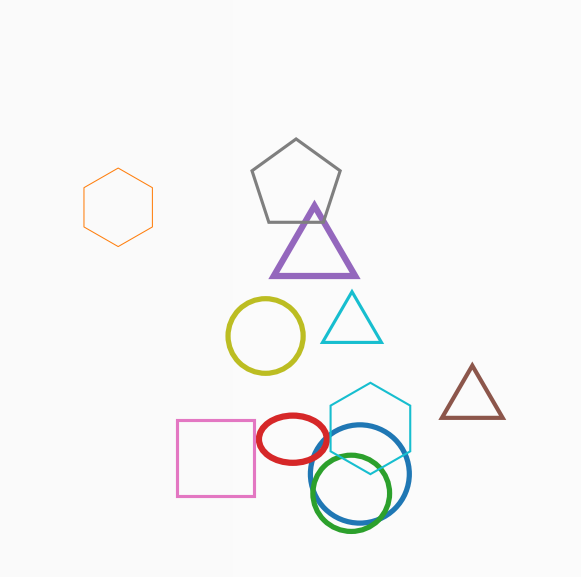[{"shape": "circle", "thickness": 2.5, "radius": 0.43, "center": [0.619, 0.178]}, {"shape": "hexagon", "thickness": 0.5, "radius": 0.34, "center": [0.203, 0.64]}, {"shape": "circle", "thickness": 2.5, "radius": 0.33, "center": [0.604, 0.145]}, {"shape": "oval", "thickness": 3, "radius": 0.29, "center": [0.504, 0.239]}, {"shape": "triangle", "thickness": 3, "radius": 0.4, "center": [0.541, 0.562]}, {"shape": "triangle", "thickness": 2, "radius": 0.3, "center": [0.813, 0.306]}, {"shape": "square", "thickness": 1.5, "radius": 0.33, "center": [0.371, 0.206]}, {"shape": "pentagon", "thickness": 1.5, "radius": 0.4, "center": [0.509, 0.679]}, {"shape": "circle", "thickness": 2.5, "radius": 0.32, "center": [0.457, 0.417]}, {"shape": "triangle", "thickness": 1.5, "radius": 0.29, "center": [0.606, 0.435]}, {"shape": "hexagon", "thickness": 1, "radius": 0.4, "center": [0.637, 0.257]}]